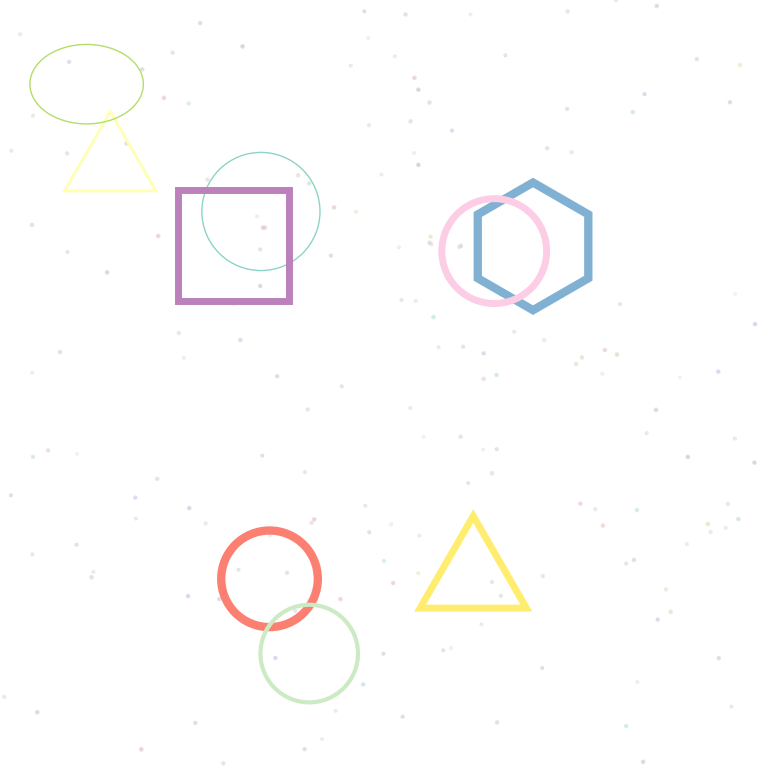[{"shape": "circle", "thickness": 0.5, "radius": 0.38, "center": [0.339, 0.725]}, {"shape": "triangle", "thickness": 1, "radius": 0.34, "center": [0.143, 0.786]}, {"shape": "circle", "thickness": 3, "radius": 0.31, "center": [0.35, 0.248]}, {"shape": "hexagon", "thickness": 3, "radius": 0.41, "center": [0.692, 0.68]}, {"shape": "oval", "thickness": 0.5, "radius": 0.37, "center": [0.113, 0.891]}, {"shape": "circle", "thickness": 2.5, "radius": 0.34, "center": [0.642, 0.674]}, {"shape": "square", "thickness": 2.5, "radius": 0.36, "center": [0.303, 0.681]}, {"shape": "circle", "thickness": 1.5, "radius": 0.32, "center": [0.402, 0.151]}, {"shape": "triangle", "thickness": 2.5, "radius": 0.4, "center": [0.615, 0.25]}]